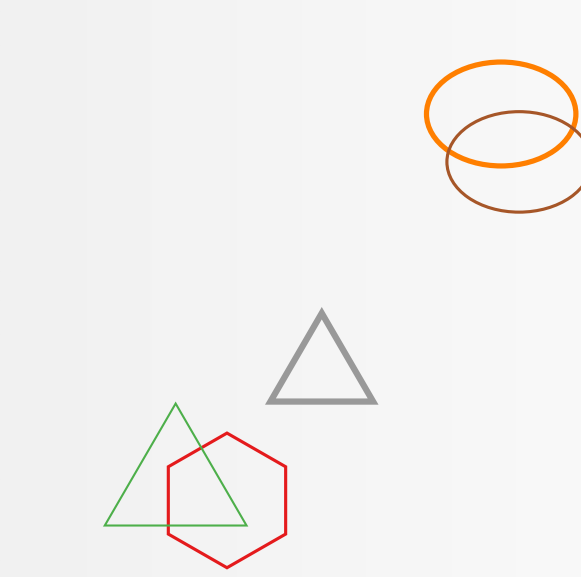[{"shape": "hexagon", "thickness": 1.5, "radius": 0.58, "center": [0.391, 0.133]}, {"shape": "triangle", "thickness": 1, "radius": 0.7, "center": [0.302, 0.16]}, {"shape": "oval", "thickness": 2.5, "radius": 0.64, "center": [0.862, 0.802]}, {"shape": "oval", "thickness": 1.5, "radius": 0.62, "center": [0.893, 0.719]}, {"shape": "triangle", "thickness": 3, "radius": 0.51, "center": [0.554, 0.355]}]